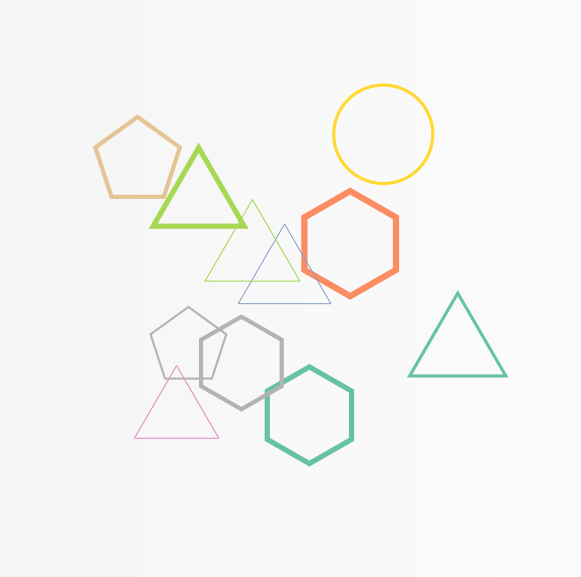[{"shape": "triangle", "thickness": 1.5, "radius": 0.48, "center": [0.788, 0.396]}, {"shape": "hexagon", "thickness": 2.5, "radius": 0.42, "center": [0.532, 0.28]}, {"shape": "hexagon", "thickness": 3, "radius": 0.45, "center": [0.602, 0.577]}, {"shape": "triangle", "thickness": 0.5, "radius": 0.46, "center": [0.49, 0.519]}, {"shape": "triangle", "thickness": 0.5, "radius": 0.42, "center": [0.304, 0.282]}, {"shape": "triangle", "thickness": 2.5, "radius": 0.45, "center": [0.342, 0.653]}, {"shape": "triangle", "thickness": 0.5, "radius": 0.47, "center": [0.434, 0.559]}, {"shape": "circle", "thickness": 1.5, "radius": 0.43, "center": [0.659, 0.767]}, {"shape": "pentagon", "thickness": 2, "radius": 0.38, "center": [0.237, 0.72]}, {"shape": "pentagon", "thickness": 1, "radius": 0.34, "center": [0.324, 0.399]}, {"shape": "hexagon", "thickness": 2, "radius": 0.4, "center": [0.415, 0.371]}]